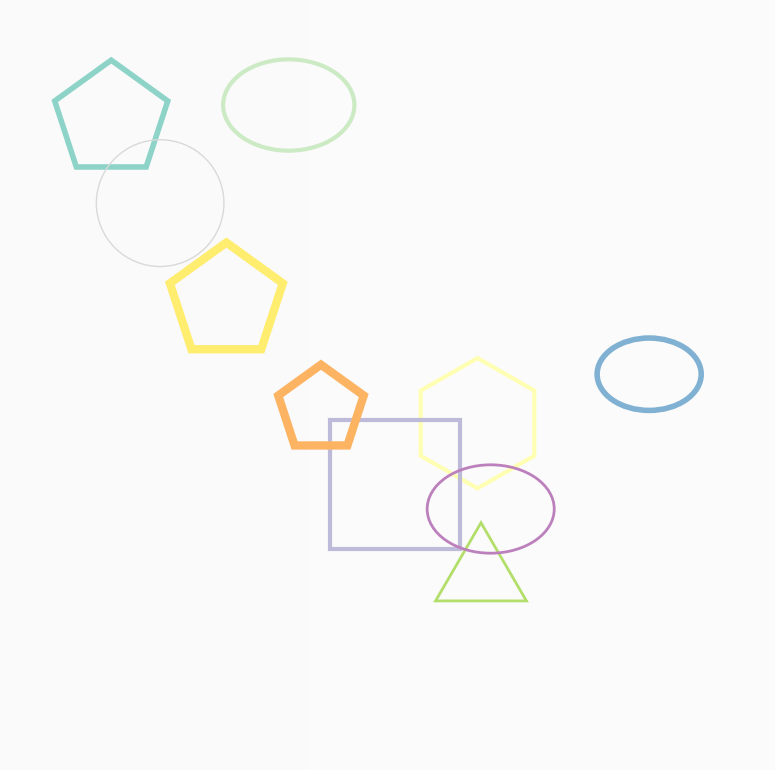[{"shape": "pentagon", "thickness": 2, "radius": 0.38, "center": [0.144, 0.845]}, {"shape": "hexagon", "thickness": 1.5, "radius": 0.42, "center": [0.616, 0.45]}, {"shape": "square", "thickness": 1.5, "radius": 0.42, "center": [0.51, 0.371]}, {"shape": "oval", "thickness": 2, "radius": 0.34, "center": [0.838, 0.514]}, {"shape": "pentagon", "thickness": 3, "radius": 0.29, "center": [0.414, 0.468]}, {"shape": "triangle", "thickness": 1, "radius": 0.34, "center": [0.621, 0.253]}, {"shape": "circle", "thickness": 0.5, "radius": 0.41, "center": [0.207, 0.736]}, {"shape": "oval", "thickness": 1, "radius": 0.41, "center": [0.633, 0.339]}, {"shape": "oval", "thickness": 1.5, "radius": 0.42, "center": [0.373, 0.864]}, {"shape": "pentagon", "thickness": 3, "radius": 0.38, "center": [0.292, 0.608]}]